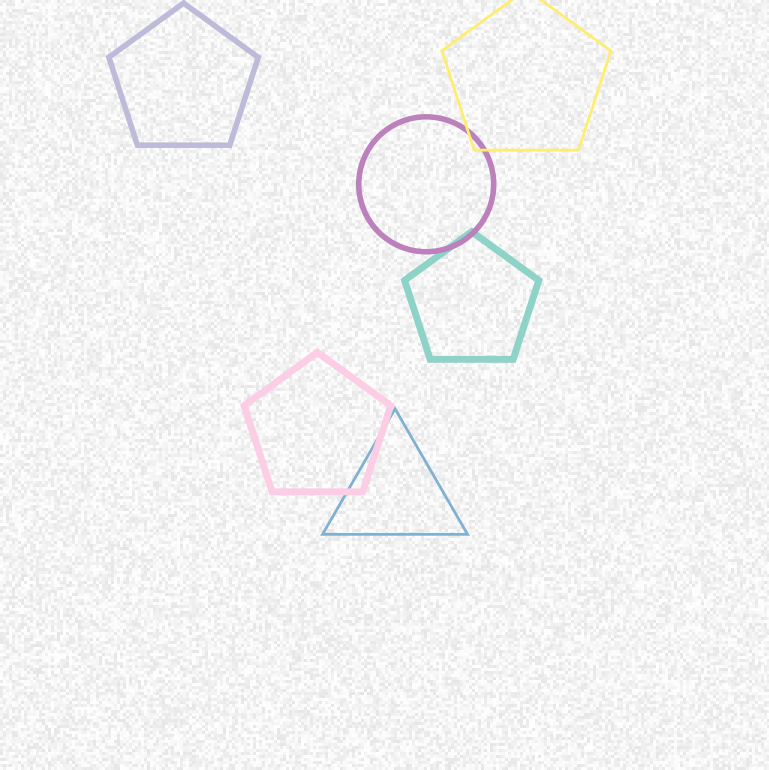[{"shape": "pentagon", "thickness": 2.5, "radius": 0.46, "center": [0.613, 0.608]}, {"shape": "pentagon", "thickness": 2, "radius": 0.51, "center": [0.238, 0.894]}, {"shape": "triangle", "thickness": 1, "radius": 0.54, "center": [0.513, 0.36]}, {"shape": "pentagon", "thickness": 2.5, "radius": 0.5, "center": [0.412, 0.442]}, {"shape": "circle", "thickness": 2, "radius": 0.44, "center": [0.554, 0.761]}, {"shape": "pentagon", "thickness": 1, "radius": 0.58, "center": [0.684, 0.898]}]